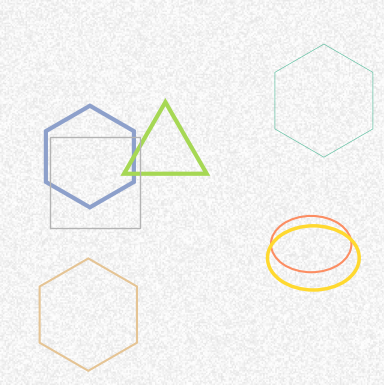[{"shape": "hexagon", "thickness": 0.5, "radius": 0.73, "center": [0.841, 0.739]}, {"shape": "oval", "thickness": 1.5, "radius": 0.52, "center": [0.808, 0.366]}, {"shape": "hexagon", "thickness": 3, "radius": 0.66, "center": [0.233, 0.593]}, {"shape": "triangle", "thickness": 3, "radius": 0.62, "center": [0.43, 0.611]}, {"shape": "oval", "thickness": 2.5, "radius": 0.6, "center": [0.814, 0.33]}, {"shape": "hexagon", "thickness": 1.5, "radius": 0.73, "center": [0.229, 0.183]}, {"shape": "square", "thickness": 1, "radius": 0.59, "center": [0.246, 0.526]}]